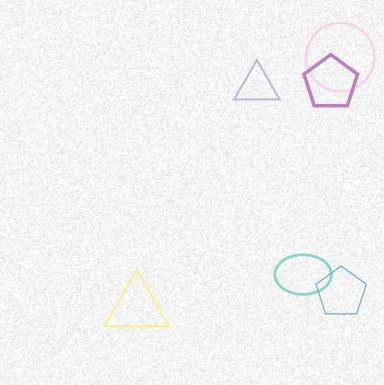[{"shape": "oval", "thickness": 2, "radius": 0.37, "center": [0.787, 0.287]}, {"shape": "triangle", "thickness": 1.5, "radius": 0.34, "center": [0.667, 0.776]}, {"shape": "pentagon", "thickness": 1, "radius": 0.34, "center": [0.886, 0.24]}, {"shape": "circle", "thickness": 1.5, "radius": 0.44, "center": [0.884, 0.851]}, {"shape": "pentagon", "thickness": 2.5, "radius": 0.37, "center": [0.859, 0.785]}, {"shape": "triangle", "thickness": 1, "radius": 0.48, "center": [0.355, 0.202]}]